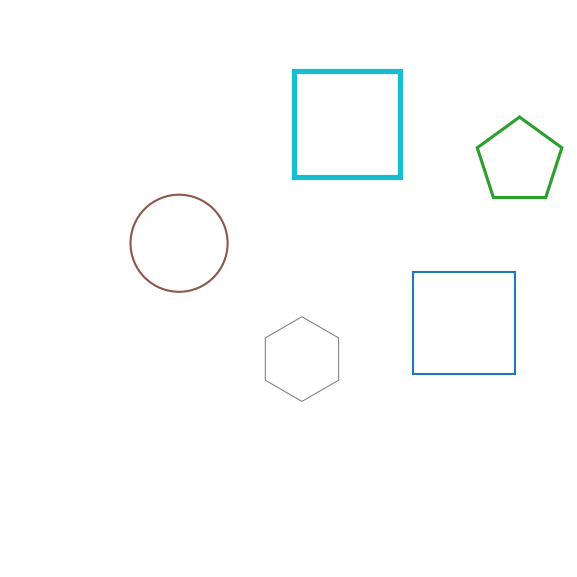[{"shape": "square", "thickness": 1, "radius": 0.44, "center": [0.803, 0.44]}, {"shape": "pentagon", "thickness": 1.5, "radius": 0.39, "center": [0.9, 0.719]}, {"shape": "circle", "thickness": 1, "radius": 0.42, "center": [0.31, 0.578]}, {"shape": "hexagon", "thickness": 0.5, "radius": 0.37, "center": [0.523, 0.377]}, {"shape": "square", "thickness": 2.5, "radius": 0.46, "center": [0.6, 0.785]}]